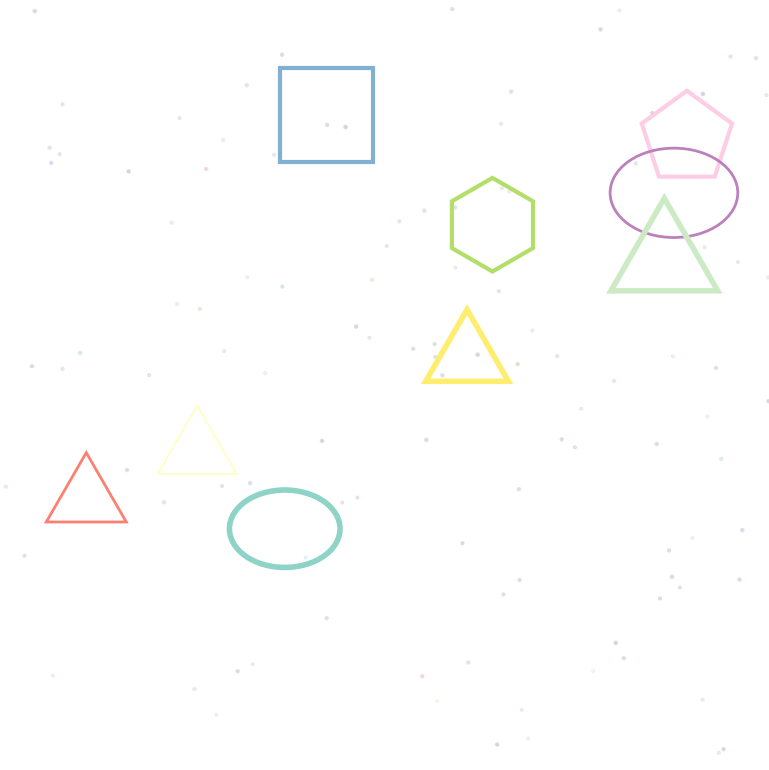[{"shape": "oval", "thickness": 2, "radius": 0.36, "center": [0.37, 0.313]}, {"shape": "triangle", "thickness": 0.5, "radius": 0.3, "center": [0.256, 0.414]}, {"shape": "triangle", "thickness": 1, "radius": 0.3, "center": [0.112, 0.352]}, {"shape": "square", "thickness": 1.5, "radius": 0.3, "center": [0.424, 0.851]}, {"shape": "hexagon", "thickness": 1.5, "radius": 0.3, "center": [0.64, 0.708]}, {"shape": "pentagon", "thickness": 1.5, "radius": 0.31, "center": [0.892, 0.82]}, {"shape": "oval", "thickness": 1, "radius": 0.41, "center": [0.875, 0.75]}, {"shape": "triangle", "thickness": 2, "radius": 0.4, "center": [0.863, 0.662]}, {"shape": "triangle", "thickness": 2, "radius": 0.31, "center": [0.607, 0.536]}]